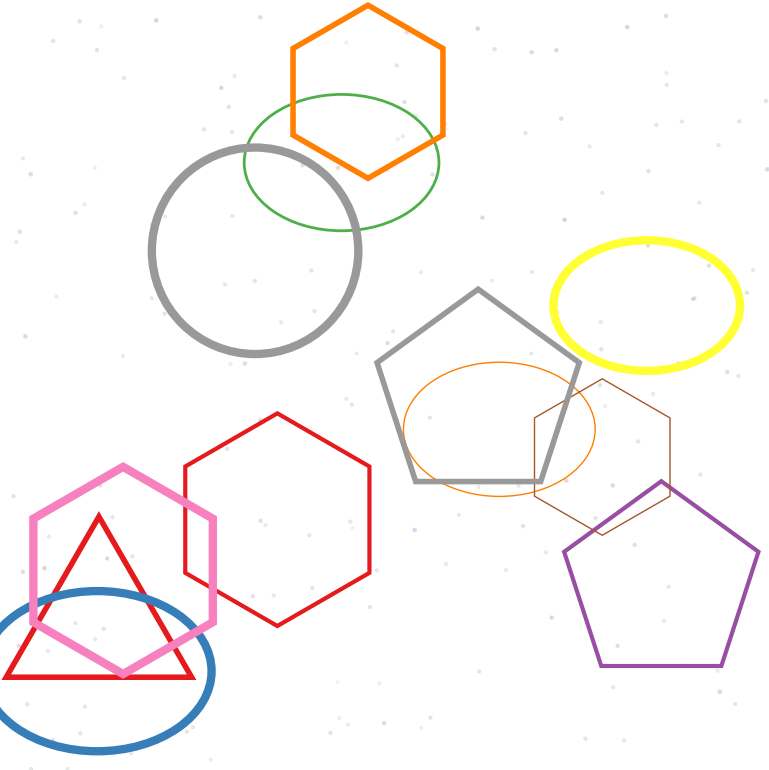[{"shape": "hexagon", "thickness": 1.5, "radius": 0.69, "center": [0.36, 0.325]}, {"shape": "triangle", "thickness": 2, "radius": 0.7, "center": [0.128, 0.19]}, {"shape": "oval", "thickness": 3, "radius": 0.74, "center": [0.126, 0.128]}, {"shape": "oval", "thickness": 1, "radius": 0.63, "center": [0.444, 0.789]}, {"shape": "pentagon", "thickness": 1.5, "radius": 0.66, "center": [0.859, 0.242]}, {"shape": "hexagon", "thickness": 2, "radius": 0.56, "center": [0.478, 0.881]}, {"shape": "oval", "thickness": 0.5, "radius": 0.62, "center": [0.648, 0.442]}, {"shape": "oval", "thickness": 3, "radius": 0.61, "center": [0.84, 0.603]}, {"shape": "hexagon", "thickness": 0.5, "radius": 0.51, "center": [0.782, 0.406]}, {"shape": "hexagon", "thickness": 3, "radius": 0.67, "center": [0.16, 0.259]}, {"shape": "pentagon", "thickness": 2, "radius": 0.69, "center": [0.621, 0.486]}, {"shape": "circle", "thickness": 3, "radius": 0.67, "center": [0.331, 0.674]}]